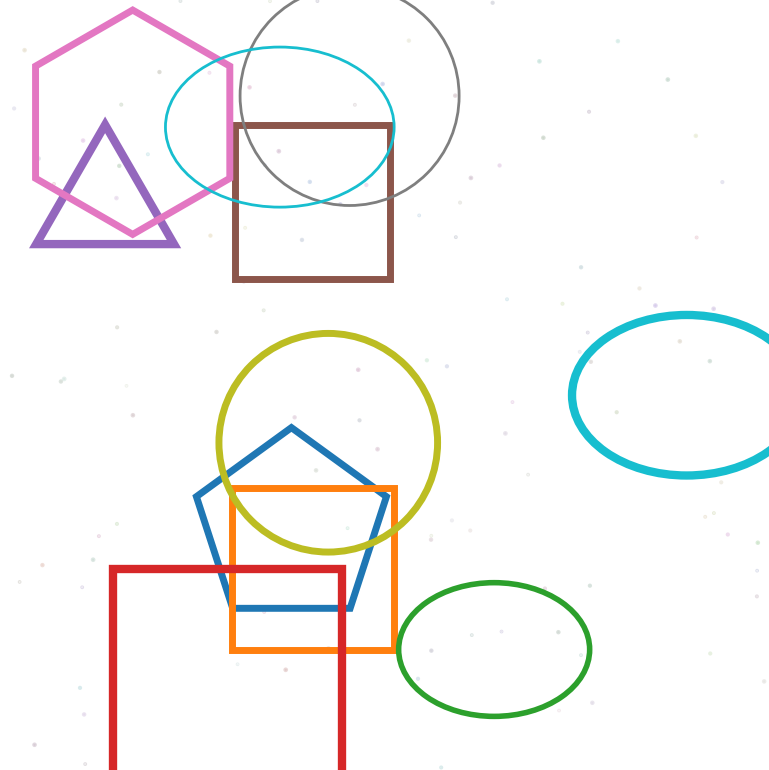[{"shape": "pentagon", "thickness": 2.5, "radius": 0.65, "center": [0.378, 0.315]}, {"shape": "square", "thickness": 2.5, "radius": 0.53, "center": [0.407, 0.261]}, {"shape": "oval", "thickness": 2, "radius": 0.62, "center": [0.642, 0.156]}, {"shape": "square", "thickness": 3, "radius": 0.74, "center": [0.296, 0.113]}, {"shape": "triangle", "thickness": 3, "radius": 0.52, "center": [0.137, 0.735]}, {"shape": "square", "thickness": 2.5, "radius": 0.5, "center": [0.406, 0.737]}, {"shape": "hexagon", "thickness": 2.5, "radius": 0.73, "center": [0.172, 0.841]}, {"shape": "circle", "thickness": 1, "radius": 0.71, "center": [0.454, 0.875]}, {"shape": "circle", "thickness": 2.5, "radius": 0.71, "center": [0.426, 0.425]}, {"shape": "oval", "thickness": 1, "radius": 0.74, "center": [0.363, 0.835]}, {"shape": "oval", "thickness": 3, "radius": 0.74, "center": [0.892, 0.487]}]